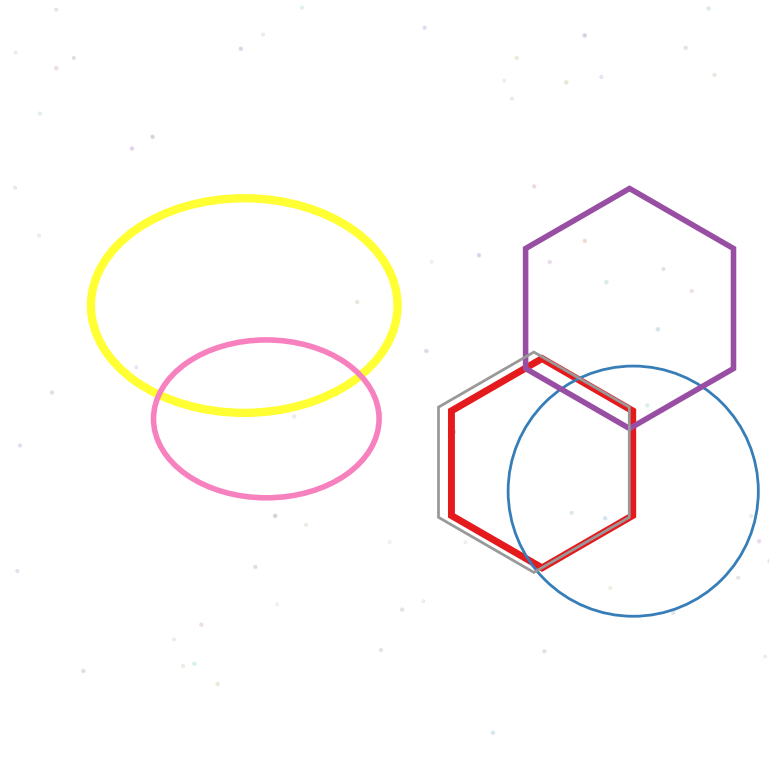[{"shape": "hexagon", "thickness": 2.5, "radius": 0.68, "center": [0.704, 0.398]}, {"shape": "circle", "thickness": 1, "radius": 0.81, "center": [0.822, 0.362]}, {"shape": "hexagon", "thickness": 2, "radius": 0.78, "center": [0.818, 0.599]}, {"shape": "oval", "thickness": 3, "radius": 1.0, "center": [0.317, 0.603]}, {"shape": "oval", "thickness": 2, "radius": 0.73, "center": [0.346, 0.456]}, {"shape": "hexagon", "thickness": 1, "radius": 0.72, "center": [0.693, 0.4]}]